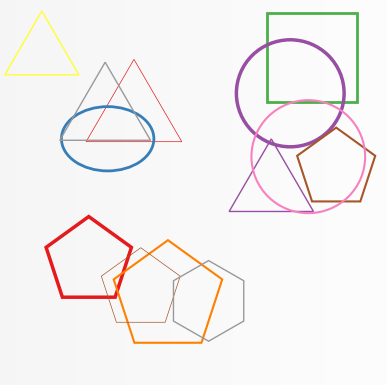[{"shape": "pentagon", "thickness": 2.5, "radius": 0.58, "center": [0.229, 0.322]}, {"shape": "triangle", "thickness": 0.5, "radius": 0.71, "center": [0.346, 0.703]}, {"shape": "oval", "thickness": 2, "radius": 0.6, "center": [0.278, 0.64]}, {"shape": "square", "thickness": 2, "radius": 0.58, "center": [0.806, 0.851]}, {"shape": "triangle", "thickness": 1, "radius": 0.63, "center": [0.7, 0.514]}, {"shape": "circle", "thickness": 2.5, "radius": 0.69, "center": [0.749, 0.758]}, {"shape": "pentagon", "thickness": 1.5, "radius": 0.74, "center": [0.433, 0.229]}, {"shape": "triangle", "thickness": 1, "radius": 0.55, "center": [0.108, 0.861]}, {"shape": "pentagon", "thickness": 0.5, "radius": 0.54, "center": [0.363, 0.25]}, {"shape": "pentagon", "thickness": 1.5, "radius": 0.53, "center": [0.868, 0.563]}, {"shape": "circle", "thickness": 1.5, "radius": 0.73, "center": [0.796, 0.593]}, {"shape": "triangle", "thickness": 1, "radius": 0.68, "center": [0.271, 0.703]}, {"shape": "hexagon", "thickness": 1, "radius": 0.52, "center": [0.538, 0.218]}]